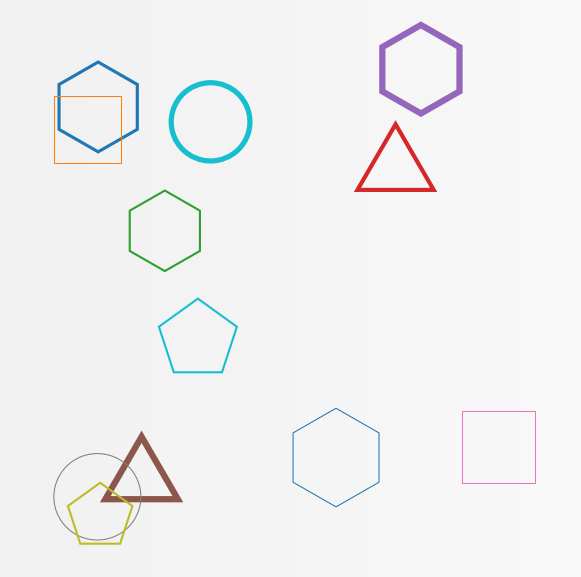[{"shape": "hexagon", "thickness": 1.5, "radius": 0.39, "center": [0.169, 0.814]}, {"shape": "hexagon", "thickness": 0.5, "radius": 0.43, "center": [0.578, 0.207]}, {"shape": "square", "thickness": 0.5, "radius": 0.29, "center": [0.15, 0.774]}, {"shape": "hexagon", "thickness": 1, "radius": 0.35, "center": [0.284, 0.599]}, {"shape": "triangle", "thickness": 2, "radius": 0.38, "center": [0.681, 0.708]}, {"shape": "hexagon", "thickness": 3, "radius": 0.38, "center": [0.724, 0.879]}, {"shape": "triangle", "thickness": 3, "radius": 0.36, "center": [0.244, 0.171]}, {"shape": "square", "thickness": 0.5, "radius": 0.31, "center": [0.857, 0.226]}, {"shape": "circle", "thickness": 0.5, "radius": 0.37, "center": [0.168, 0.139]}, {"shape": "pentagon", "thickness": 1, "radius": 0.29, "center": [0.172, 0.105]}, {"shape": "pentagon", "thickness": 1, "radius": 0.35, "center": [0.34, 0.412]}, {"shape": "circle", "thickness": 2.5, "radius": 0.34, "center": [0.362, 0.788]}]